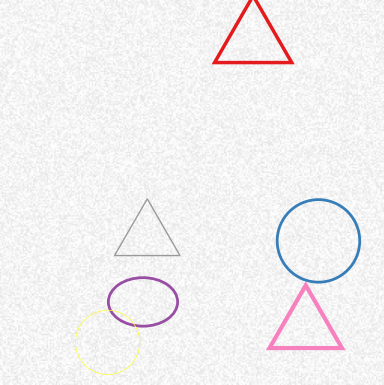[{"shape": "triangle", "thickness": 2.5, "radius": 0.58, "center": [0.658, 0.895]}, {"shape": "circle", "thickness": 2, "radius": 0.54, "center": [0.827, 0.374]}, {"shape": "oval", "thickness": 2, "radius": 0.45, "center": [0.371, 0.216]}, {"shape": "circle", "thickness": 0.5, "radius": 0.42, "center": [0.28, 0.111]}, {"shape": "triangle", "thickness": 3, "radius": 0.54, "center": [0.794, 0.15]}, {"shape": "triangle", "thickness": 1, "radius": 0.49, "center": [0.382, 0.385]}]